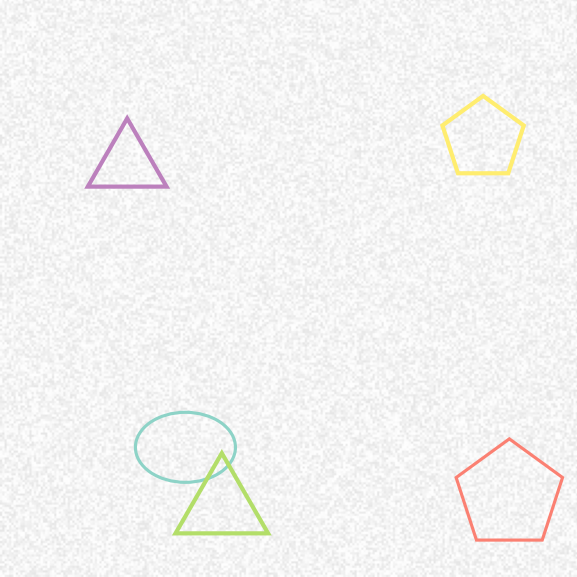[{"shape": "oval", "thickness": 1.5, "radius": 0.43, "center": [0.321, 0.225]}, {"shape": "pentagon", "thickness": 1.5, "radius": 0.48, "center": [0.882, 0.142]}, {"shape": "triangle", "thickness": 2, "radius": 0.46, "center": [0.384, 0.122]}, {"shape": "triangle", "thickness": 2, "radius": 0.39, "center": [0.22, 0.715]}, {"shape": "pentagon", "thickness": 2, "radius": 0.37, "center": [0.837, 0.759]}]